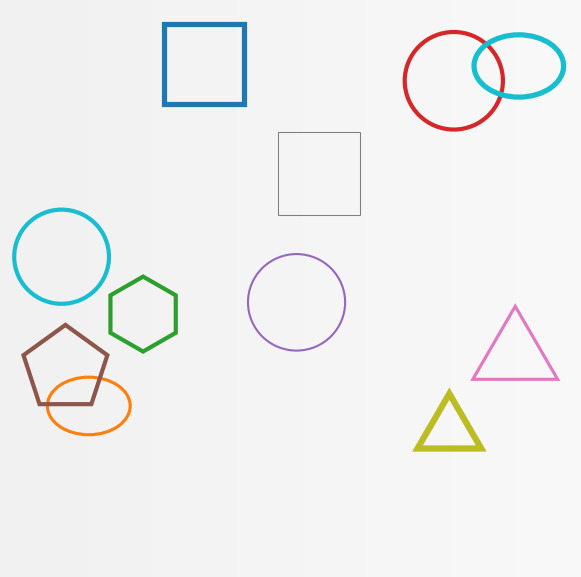[{"shape": "square", "thickness": 2.5, "radius": 0.35, "center": [0.351, 0.889]}, {"shape": "oval", "thickness": 1.5, "radius": 0.36, "center": [0.153, 0.296]}, {"shape": "hexagon", "thickness": 2, "radius": 0.32, "center": [0.246, 0.455]}, {"shape": "circle", "thickness": 2, "radius": 0.42, "center": [0.781, 0.859]}, {"shape": "circle", "thickness": 1, "radius": 0.42, "center": [0.51, 0.476]}, {"shape": "pentagon", "thickness": 2, "radius": 0.38, "center": [0.113, 0.361]}, {"shape": "triangle", "thickness": 1.5, "radius": 0.42, "center": [0.886, 0.384]}, {"shape": "square", "thickness": 0.5, "radius": 0.36, "center": [0.549, 0.699]}, {"shape": "triangle", "thickness": 3, "radius": 0.32, "center": [0.773, 0.254]}, {"shape": "circle", "thickness": 2, "radius": 0.41, "center": [0.106, 0.555]}, {"shape": "oval", "thickness": 2.5, "radius": 0.39, "center": [0.893, 0.885]}]